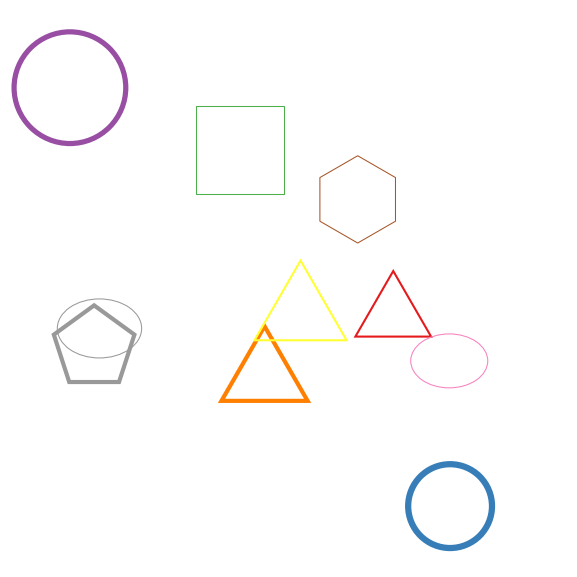[{"shape": "triangle", "thickness": 1, "radius": 0.38, "center": [0.681, 0.454]}, {"shape": "circle", "thickness": 3, "radius": 0.36, "center": [0.779, 0.123]}, {"shape": "square", "thickness": 0.5, "radius": 0.38, "center": [0.416, 0.74]}, {"shape": "circle", "thickness": 2.5, "radius": 0.48, "center": [0.121, 0.847]}, {"shape": "triangle", "thickness": 2, "radius": 0.43, "center": [0.458, 0.348]}, {"shape": "triangle", "thickness": 1, "radius": 0.46, "center": [0.52, 0.456]}, {"shape": "hexagon", "thickness": 0.5, "radius": 0.38, "center": [0.619, 0.654]}, {"shape": "oval", "thickness": 0.5, "radius": 0.33, "center": [0.778, 0.374]}, {"shape": "oval", "thickness": 0.5, "radius": 0.37, "center": [0.172, 0.43]}, {"shape": "pentagon", "thickness": 2, "radius": 0.37, "center": [0.163, 0.397]}]